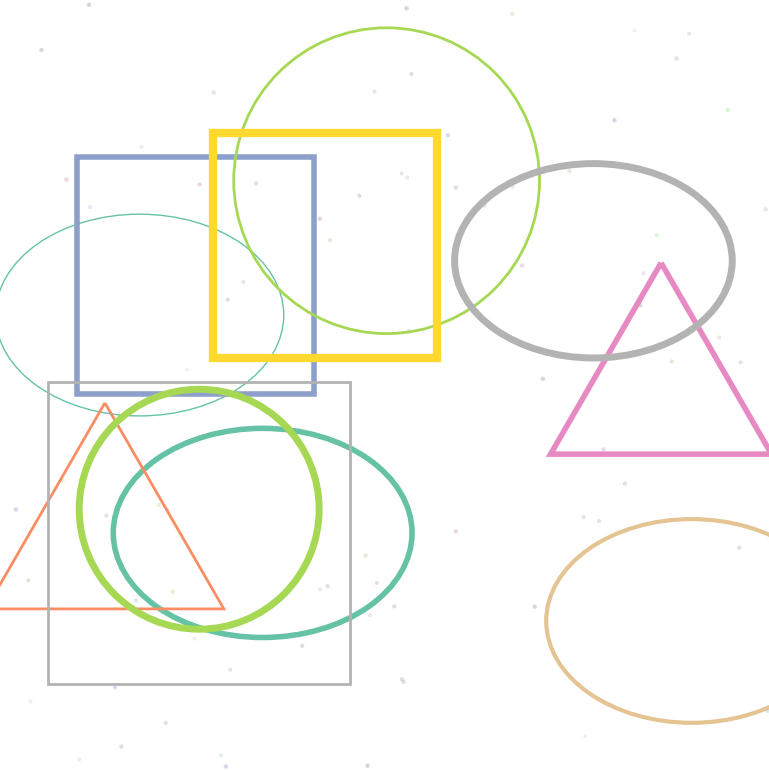[{"shape": "oval", "thickness": 2, "radius": 0.97, "center": [0.341, 0.308]}, {"shape": "oval", "thickness": 0.5, "radius": 0.94, "center": [0.181, 0.591]}, {"shape": "triangle", "thickness": 1, "radius": 0.89, "center": [0.136, 0.298]}, {"shape": "square", "thickness": 2, "radius": 0.77, "center": [0.254, 0.642]}, {"shape": "triangle", "thickness": 2, "radius": 0.83, "center": [0.859, 0.493]}, {"shape": "circle", "thickness": 1, "radius": 0.99, "center": [0.502, 0.765]}, {"shape": "circle", "thickness": 2.5, "radius": 0.78, "center": [0.259, 0.339]}, {"shape": "square", "thickness": 3, "radius": 0.73, "center": [0.422, 0.681]}, {"shape": "oval", "thickness": 1.5, "radius": 0.94, "center": [0.898, 0.194]}, {"shape": "oval", "thickness": 2.5, "radius": 0.9, "center": [0.771, 0.661]}, {"shape": "square", "thickness": 1, "radius": 0.98, "center": [0.259, 0.308]}]